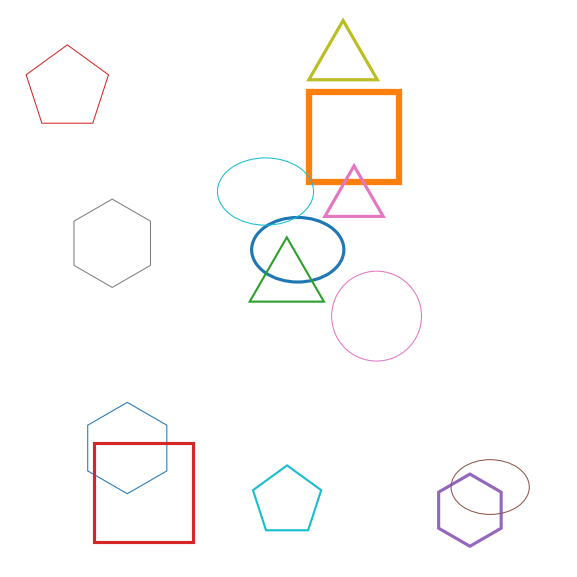[{"shape": "oval", "thickness": 1.5, "radius": 0.4, "center": [0.516, 0.567]}, {"shape": "hexagon", "thickness": 0.5, "radius": 0.4, "center": [0.22, 0.223]}, {"shape": "square", "thickness": 3, "radius": 0.39, "center": [0.612, 0.762]}, {"shape": "triangle", "thickness": 1, "radius": 0.37, "center": [0.497, 0.514]}, {"shape": "pentagon", "thickness": 0.5, "radius": 0.37, "center": [0.117, 0.846]}, {"shape": "square", "thickness": 1.5, "radius": 0.43, "center": [0.248, 0.146]}, {"shape": "hexagon", "thickness": 1.5, "radius": 0.31, "center": [0.814, 0.116]}, {"shape": "oval", "thickness": 0.5, "radius": 0.34, "center": [0.849, 0.156]}, {"shape": "circle", "thickness": 0.5, "radius": 0.39, "center": [0.652, 0.452]}, {"shape": "triangle", "thickness": 1.5, "radius": 0.29, "center": [0.613, 0.654]}, {"shape": "hexagon", "thickness": 0.5, "radius": 0.38, "center": [0.194, 0.578]}, {"shape": "triangle", "thickness": 1.5, "radius": 0.34, "center": [0.594, 0.895]}, {"shape": "pentagon", "thickness": 1, "radius": 0.31, "center": [0.497, 0.131]}, {"shape": "oval", "thickness": 0.5, "radius": 0.42, "center": [0.46, 0.667]}]